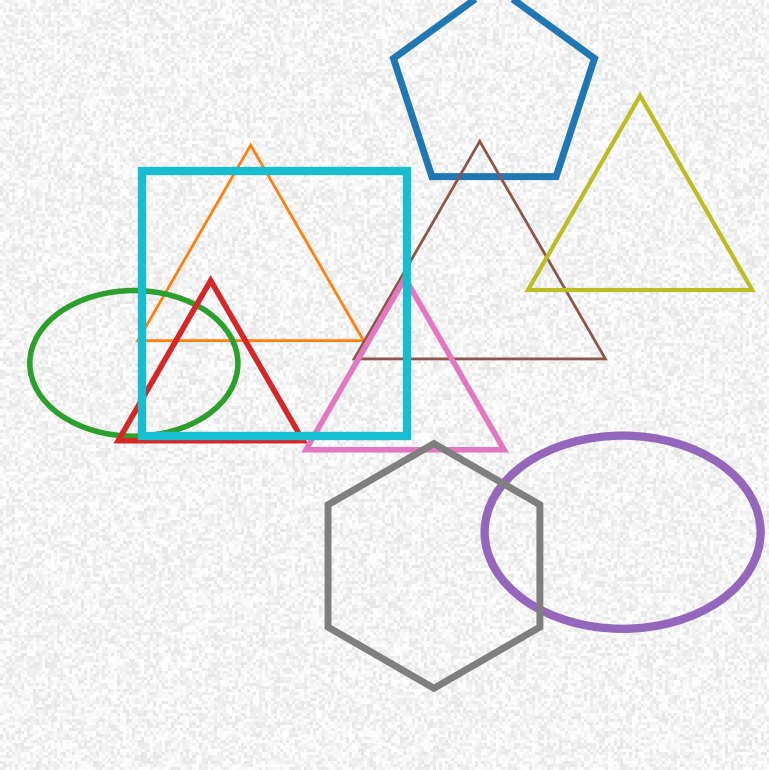[{"shape": "pentagon", "thickness": 2.5, "radius": 0.69, "center": [0.642, 0.882]}, {"shape": "triangle", "thickness": 1, "radius": 0.85, "center": [0.326, 0.642]}, {"shape": "oval", "thickness": 2, "radius": 0.68, "center": [0.174, 0.528]}, {"shape": "triangle", "thickness": 2, "radius": 0.69, "center": [0.274, 0.497]}, {"shape": "oval", "thickness": 3, "radius": 0.9, "center": [0.809, 0.309]}, {"shape": "triangle", "thickness": 1, "radius": 0.94, "center": [0.623, 0.628]}, {"shape": "triangle", "thickness": 2, "radius": 0.74, "center": [0.526, 0.49]}, {"shape": "hexagon", "thickness": 2.5, "radius": 0.79, "center": [0.564, 0.265]}, {"shape": "triangle", "thickness": 1.5, "radius": 0.84, "center": [0.831, 0.707]}, {"shape": "square", "thickness": 3, "radius": 0.86, "center": [0.356, 0.606]}]